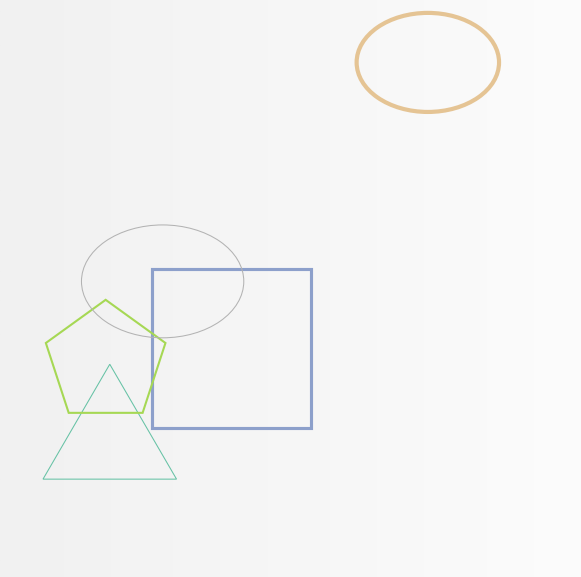[{"shape": "triangle", "thickness": 0.5, "radius": 0.66, "center": [0.189, 0.236]}, {"shape": "square", "thickness": 1.5, "radius": 0.69, "center": [0.398, 0.395]}, {"shape": "pentagon", "thickness": 1, "radius": 0.54, "center": [0.182, 0.372]}, {"shape": "oval", "thickness": 2, "radius": 0.61, "center": [0.736, 0.891]}, {"shape": "oval", "thickness": 0.5, "radius": 0.7, "center": [0.28, 0.512]}]